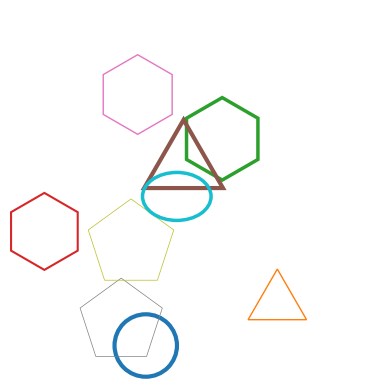[{"shape": "circle", "thickness": 3, "radius": 0.41, "center": [0.379, 0.103]}, {"shape": "triangle", "thickness": 1, "radius": 0.44, "center": [0.72, 0.213]}, {"shape": "hexagon", "thickness": 2.5, "radius": 0.54, "center": [0.577, 0.639]}, {"shape": "hexagon", "thickness": 1.5, "radius": 0.5, "center": [0.115, 0.399]}, {"shape": "triangle", "thickness": 3, "radius": 0.59, "center": [0.477, 0.571]}, {"shape": "hexagon", "thickness": 1, "radius": 0.52, "center": [0.358, 0.755]}, {"shape": "pentagon", "thickness": 0.5, "radius": 0.56, "center": [0.315, 0.165]}, {"shape": "pentagon", "thickness": 0.5, "radius": 0.58, "center": [0.34, 0.367]}, {"shape": "oval", "thickness": 2.5, "radius": 0.45, "center": [0.459, 0.49]}]